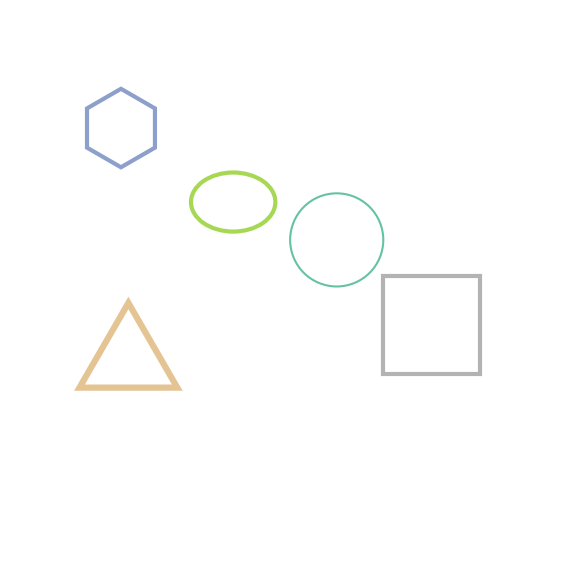[{"shape": "circle", "thickness": 1, "radius": 0.4, "center": [0.583, 0.584]}, {"shape": "hexagon", "thickness": 2, "radius": 0.34, "center": [0.209, 0.777]}, {"shape": "oval", "thickness": 2, "radius": 0.37, "center": [0.404, 0.649]}, {"shape": "triangle", "thickness": 3, "radius": 0.49, "center": [0.222, 0.377]}, {"shape": "square", "thickness": 2, "radius": 0.42, "center": [0.747, 0.437]}]